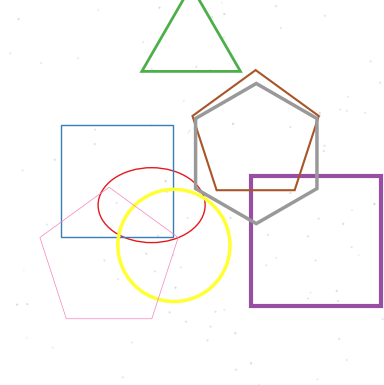[{"shape": "oval", "thickness": 1, "radius": 0.7, "center": [0.394, 0.467]}, {"shape": "square", "thickness": 1, "radius": 0.73, "center": [0.303, 0.53]}, {"shape": "triangle", "thickness": 2, "radius": 0.74, "center": [0.496, 0.888]}, {"shape": "square", "thickness": 3, "radius": 0.84, "center": [0.822, 0.373]}, {"shape": "circle", "thickness": 2.5, "radius": 0.73, "center": [0.452, 0.363]}, {"shape": "pentagon", "thickness": 1.5, "radius": 0.86, "center": [0.664, 0.645]}, {"shape": "pentagon", "thickness": 0.5, "radius": 0.94, "center": [0.283, 0.325]}, {"shape": "hexagon", "thickness": 2.5, "radius": 0.91, "center": [0.666, 0.601]}]